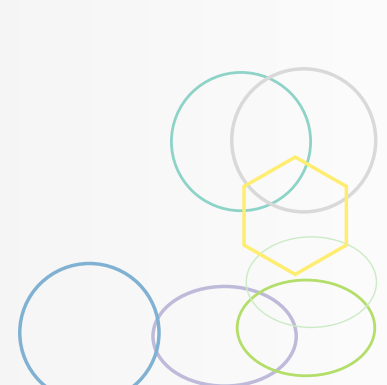[{"shape": "circle", "thickness": 2, "radius": 0.9, "center": [0.622, 0.632]}, {"shape": "oval", "thickness": 2.5, "radius": 0.92, "center": [0.58, 0.127]}, {"shape": "circle", "thickness": 2.5, "radius": 0.9, "center": [0.231, 0.136]}, {"shape": "oval", "thickness": 2, "radius": 0.89, "center": [0.79, 0.148]}, {"shape": "circle", "thickness": 2.5, "radius": 0.93, "center": [0.784, 0.635]}, {"shape": "oval", "thickness": 1, "radius": 0.84, "center": [0.803, 0.267]}, {"shape": "hexagon", "thickness": 2.5, "radius": 0.76, "center": [0.762, 0.44]}]